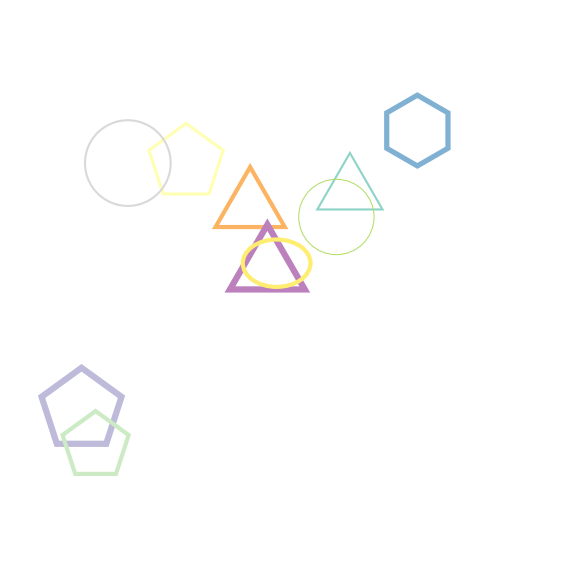[{"shape": "triangle", "thickness": 1, "radius": 0.33, "center": [0.606, 0.669]}, {"shape": "pentagon", "thickness": 1.5, "radius": 0.34, "center": [0.322, 0.718]}, {"shape": "pentagon", "thickness": 3, "radius": 0.36, "center": [0.141, 0.29]}, {"shape": "hexagon", "thickness": 2.5, "radius": 0.31, "center": [0.723, 0.773]}, {"shape": "triangle", "thickness": 2, "radius": 0.35, "center": [0.433, 0.641]}, {"shape": "circle", "thickness": 0.5, "radius": 0.33, "center": [0.582, 0.623]}, {"shape": "circle", "thickness": 1, "radius": 0.37, "center": [0.221, 0.717]}, {"shape": "triangle", "thickness": 3, "radius": 0.37, "center": [0.463, 0.535]}, {"shape": "pentagon", "thickness": 2, "radius": 0.3, "center": [0.166, 0.227]}, {"shape": "oval", "thickness": 2, "radius": 0.29, "center": [0.479, 0.543]}]